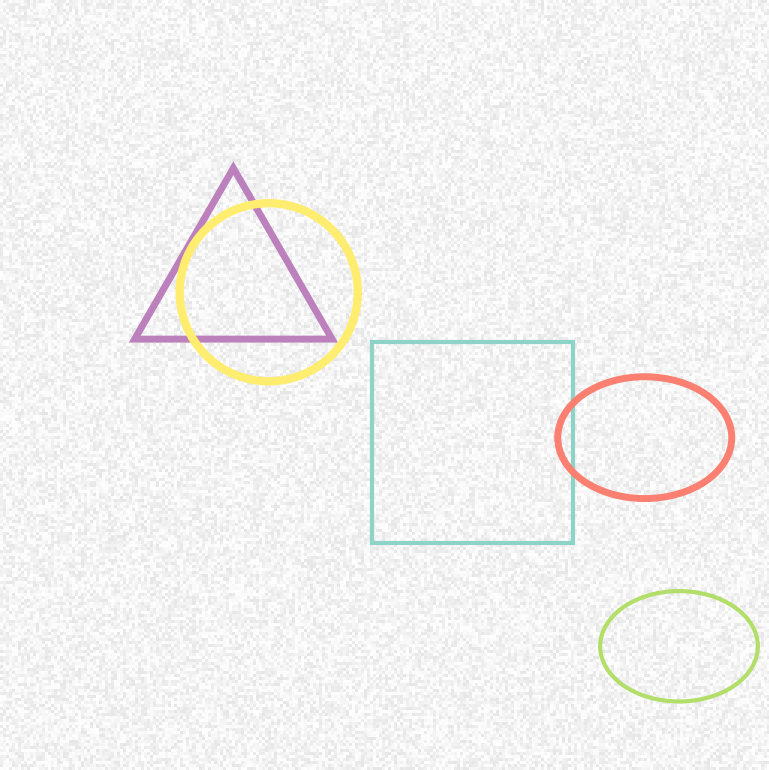[{"shape": "square", "thickness": 1.5, "radius": 0.65, "center": [0.614, 0.425]}, {"shape": "oval", "thickness": 2.5, "radius": 0.57, "center": [0.837, 0.432]}, {"shape": "oval", "thickness": 1.5, "radius": 0.51, "center": [0.882, 0.161]}, {"shape": "triangle", "thickness": 2.5, "radius": 0.74, "center": [0.303, 0.634]}, {"shape": "circle", "thickness": 3, "radius": 0.58, "center": [0.349, 0.62]}]